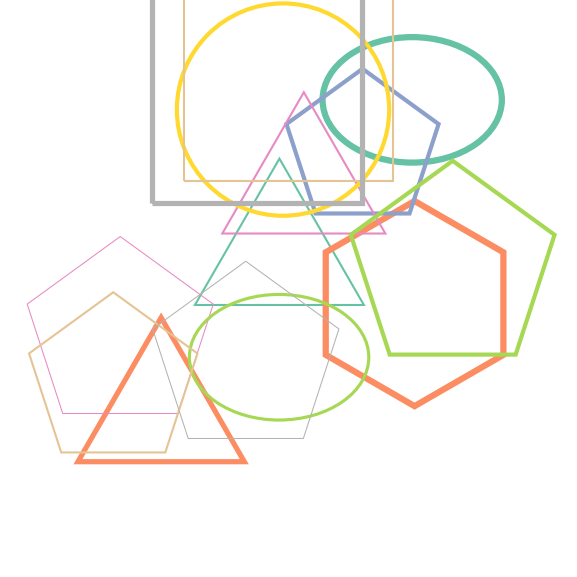[{"shape": "oval", "thickness": 3, "radius": 0.78, "center": [0.714, 0.826]}, {"shape": "triangle", "thickness": 1, "radius": 0.84, "center": [0.484, 0.555]}, {"shape": "triangle", "thickness": 2.5, "radius": 0.83, "center": [0.279, 0.283]}, {"shape": "hexagon", "thickness": 3, "radius": 0.89, "center": [0.718, 0.473]}, {"shape": "pentagon", "thickness": 2, "radius": 0.69, "center": [0.628, 0.742]}, {"shape": "triangle", "thickness": 1, "radius": 0.82, "center": [0.526, 0.676]}, {"shape": "pentagon", "thickness": 0.5, "radius": 0.85, "center": [0.208, 0.42]}, {"shape": "pentagon", "thickness": 2, "radius": 0.93, "center": [0.784, 0.535]}, {"shape": "oval", "thickness": 1.5, "radius": 0.78, "center": [0.483, 0.381]}, {"shape": "circle", "thickness": 2, "radius": 0.92, "center": [0.49, 0.809]}, {"shape": "square", "thickness": 1, "radius": 0.9, "center": [0.5, 0.866]}, {"shape": "pentagon", "thickness": 1, "radius": 0.77, "center": [0.196, 0.34]}, {"shape": "pentagon", "thickness": 0.5, "radius": 0.85, "center": [0.426, 0.377]}, {"shape": "square", "thickness": 2.5, "radius": 0.91, "center": [0.446, 0.83]}]